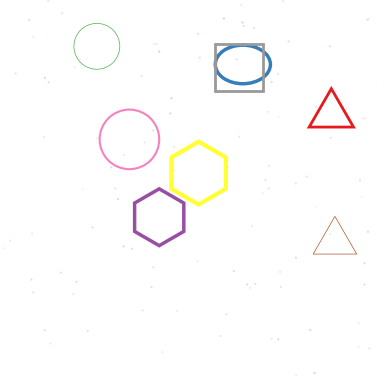[{"shape": "triangle", "thickness": 2, "radius": 0.33, "center": [0.861, 0.703]}, {"shape": "oval", "thickness": 2.5, "radius": 0.36, "center": [0.631, 0.833]}, {"shape": "circle", "thickness": 0.5, "radius": 0.3, "center": [0.252, 0.88]}, {"shape": "hexagon", "thickness": 2.5, "radius": 0.37, "center": [0.414, 0.436]}, {"shape": "hexagon", "thickness": 3, "radius": 0.41, "center": [0.516, 0.55]}, {"shape": "triangle", "thickness": 0.5, "radius": 0.33, "center": [0.87, 0.373]}, {"shape": "circle", "thickness": 1.5, "radius": 0.39, "center": [0.336, 0.638]}, {"shape": "square", "thickness": 2, "radius": 0.31, "center": [0.62, 0.824]}]